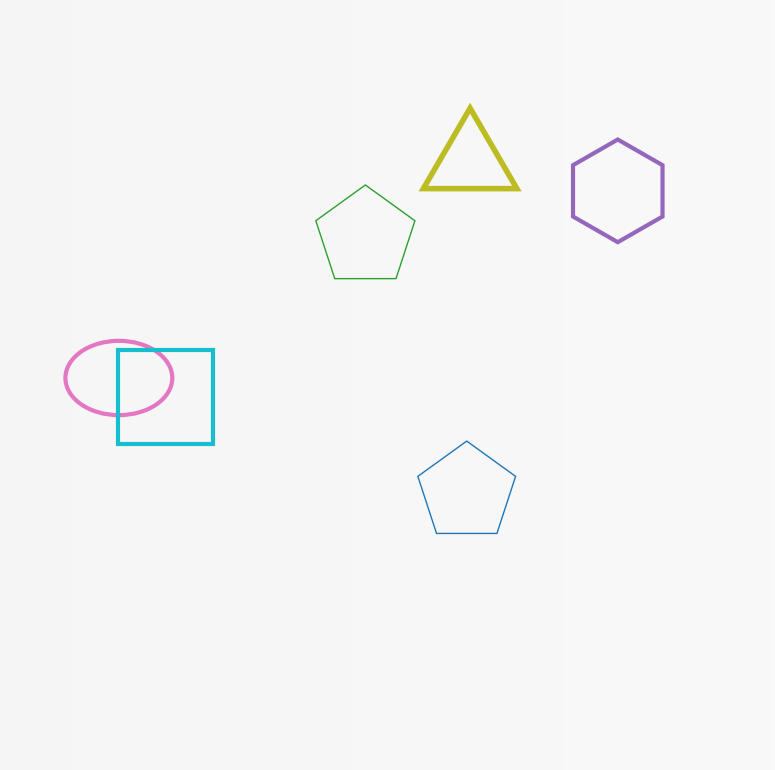[{"shape": "pentagon", "thickness": 0.5, "radius": 0.33, "center": [0.602, 0.361]}, {"shape": "pentagon", "thickness": 0.5, "radius": 0.34, "center": [0.471, 0.693]}, {"shape": "hexagon", "thickness": 1.5, "radius": 0.33, "center": [0.797, 0.752]}, {"shape": "oval", "thickness": 1.5, "radius": 0.34, "center": [0.153, 0.509]}, {"shape": "triangle", "thickness": 2, "radius": 0.35, "center": [0.607, 0.79]}, {"shape": "square", "thickness": 1.5, "radius": 0.31, "center": [0.214, 0.484]}]